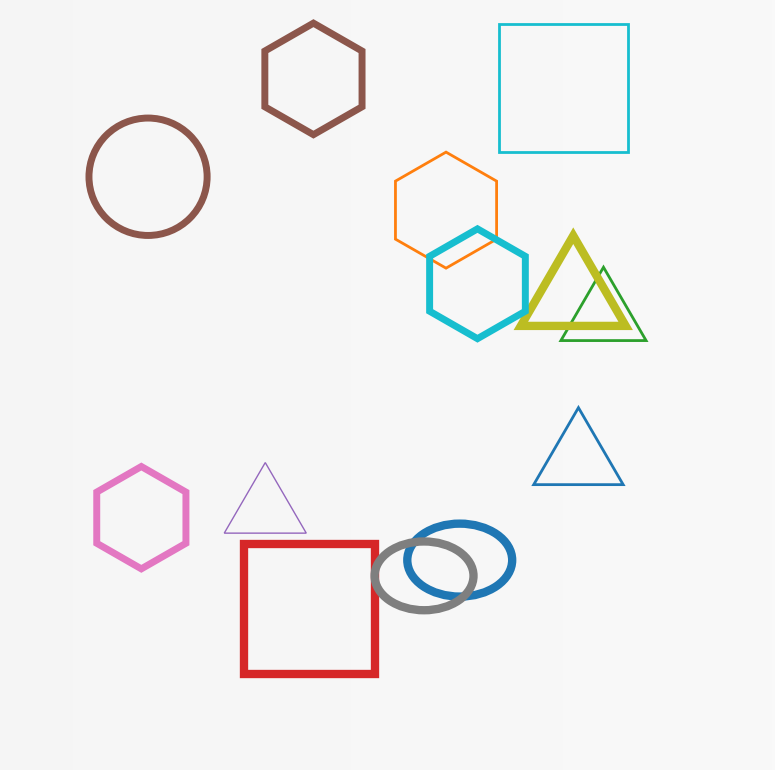[{"shape": "oval", "thickness": 3, "radius": 0.34, "center": [0.593, 0.273]}, {"shape": "triangle", "thickness": 1, "radius": 0.33, "center": [0.746, 0.404]}, {"shape": "hexagon", "thickness": 1, "radius": 0.38, "center": [0.576, 0.727]}, {"shape": "triangle", "thickness": 1, "radius": 0.32, "center": [0.779, 0.589]}, {"shape": "square", "thickness": 3, "radius": 0.42, "center": [0.399, 0.209]}, {"shape": "triangle", "thickness": 0.5, "radius": 0.31, "center": [0.342, 0.338]}, {"shape": "circle", "thickness": 2.5, "radius": 0.38, "center": [0.191, 0.77]}, {"shape": "hexagon", "thickness": 2.5, "radius": 0.36, "center": [0.404, 0.898]}, {"shape": "hexagon", "thickness": 2.5, "radius": 0.33, "center": [0.182, 0.328]}, {"shape": "oval", "thickness": 3, "radius": 0.32, "center": [0.547, 0.252]}, {"shape": "triangle", "thickness": 3, "radius": 0.39, "center": [0.74, 0.616]}, {"shape": "square", "thickness": 1, "radius": 0.42, "center": [0.727, 0.885]}, {"shape": "hexagon", "thickness": 2.5, "radius": 0.36, "center": [0.616, 0.631]}]